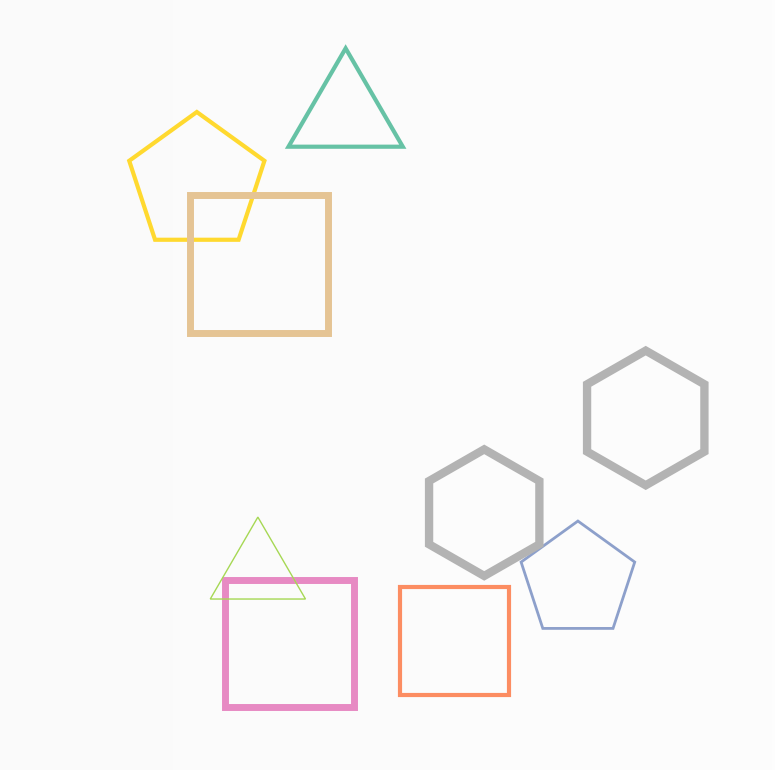[{"shape": "triangle", "thickness": 1.5, "radius": 0.43, "center": [0.446, 0.852]}, {"shape": "square", "thickness": 1.5, "radius": 0.35, "center": [0.587, 0.168]}, {"shape": "pentagon", "thickness": 1, "radius": 0.39, "center": [0.746, 0.246]}, {"shape": "square", "thickness": 2.5, "radius": 0.42, "center": [0.373, 0.164]}, {"shape": "triangle", "thickness": 0.5, "radius": 0.35, "center": [0.333, 0.258]}, {"shape": "pentagon", "thickness": 1.5, "radius": 0.46, "center": [0.254, 0.763]}, {"shape": "square", "thickness": 2.5, "radius": 0.45, "center": [0.334, 0.657]}, {"shape": "hexagon", "thickness": 3, "radius": 0.44, "center": [0.833, 0.457]}, {"shape": "hexagon", "thickness": 3, "radius": 0.41, "center": [0.625, 0.334]}]